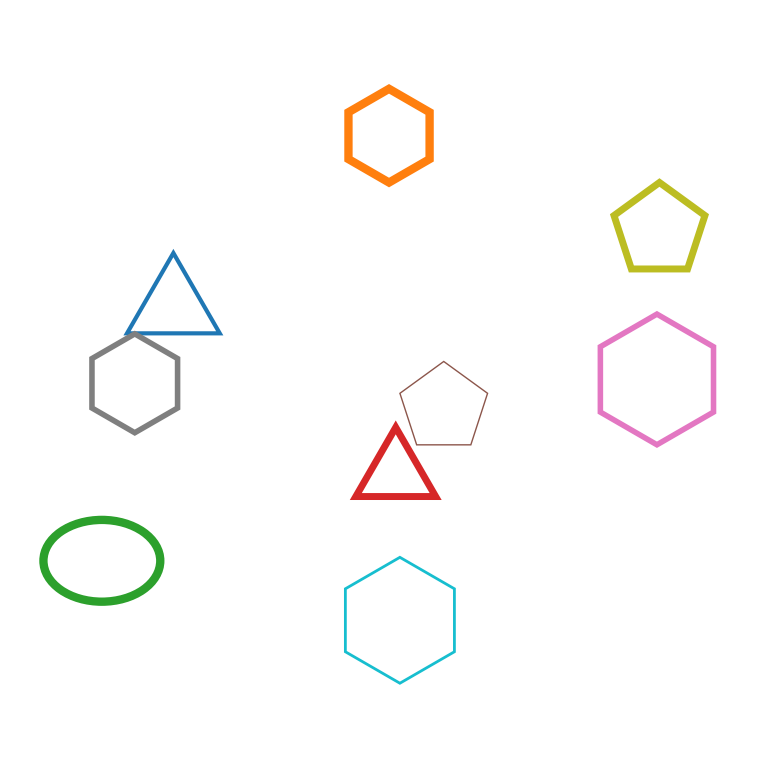[{"shape": "triangle", "thickness": 1.5, "radius": 0.35, "center": [0.225, 0.602]}, {"shape": "hexagon", "thickness": 3, "radius": 0.3, "center": [0.505, 0.824]}, {"shape": "oval", "thickness": 3, "radius": 0.38, "center": [0.132, 0.272]}, {"shape": "triangle", "thickness": 2.5, "radius": 0.3, "center": [0.514, 0.385]}, {"shape": "pentagon", "thickness": 0.5, "radius": 0.3, "center": [0.576, 0.471]}, {"shape": "hexagon", "thickness": 2, "radius": 0.42, "center": [0.853, 0.507]}, {"shape": "hexagon", "thickness": 2, "radius": 0.32, "center": [0.175, 0.502]}, {"shape": "pentagon", "thickness": 2.5, "radius": 0.31, "center": [0.856, 0.701]}, {"shape": "hexagon", "thickness": 1, "radius": 0.41, "center": [0.519, 0.194]}]